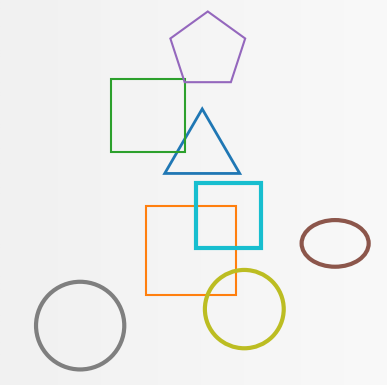[{"shape": "triangle", "thickness": 2, "radius": 0.56, "center": [0.522, 0.605]}, {"shape": "square", "thickness": 1.5, "radius": 0.58, "center": [0.494, 0.35]}, {"shape": "square", "thickness": 1.5, "radius": 0.48, "center": [0.381, 0.699]}, {"shape": "pentagon", "thickness": 1.5, "radius": 0.51, "center": [0.536, 0.869]}, {"shape": "oval", "thickness": 3, "radius": 0.43, "center": [0.865, 0.368]}, {"shape": "circle", "thickness": 3, "radius": 0.57, "center": [0.207, 0.154]}, {"shape": "circle", "thickness": 3, "radius": 0.51, "center": [0.63, 0.197]}, {"shape": "square", "thickness": 3, "radius": 0.42, "center": [0.59, 0.441]}]